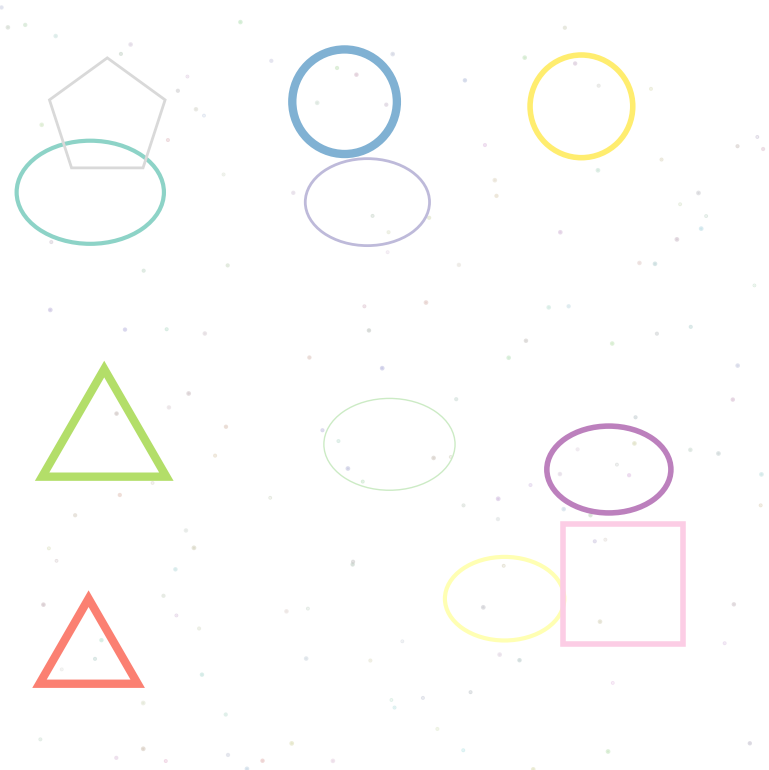[{"shape": "oval", "thickness": 1.5, "radius": 0.48, "center": [0.117, 0.75]}, {"shape": "oval", "thickness": 1.5, "radius": 0.39, "center": [0.655, 0.222]}, {"shape": "oval", "thickness": 1, "radius": 0.4, "center": [0.477, 0.737]}, {"shape": "triangle", "thickness": 3, "radius": 0.37, "center": [0.115, 0.149]}, {"shape": "circle", "thickness": 3, "radius": 0.34, "center": [0.448, 0.868]}, {"shape": "triangle", "thickness": 3, "radius": 0.47, "center": [0.135, 0.428]}, {"shape": "square", "thickness": 2, "radius": 0.39, "center": [0.809, 0.241]}, {"shape": "pentagon", "thickness": 1, "radius": 0.39, "center": [0.139, 0.846]}, {"shape": "oval", "thickness": 2, "radius": 0.4, "center": [0.791, 0.39]}, {"shape": "oval", "thickness": 0.5, "radius": 0.43, "center": [0.506, 0.423]}, {"shape": "circle", "thickness": 2, "radius": 0.33, "center": [0.755, 0.862]}]